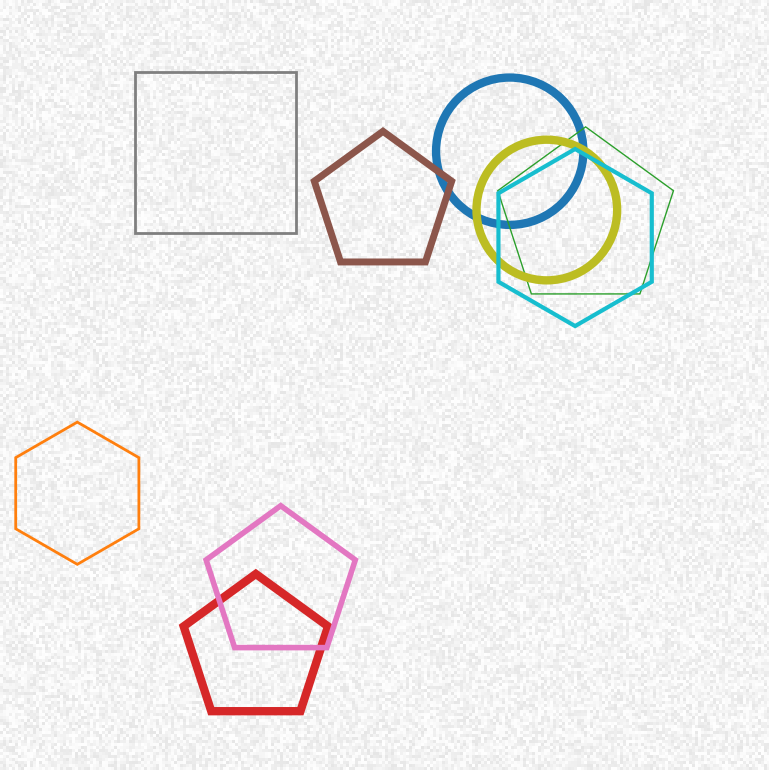[{"shape": "circle", "thickness": 3, "radius": 0.48, "center": [0.662, 0.804]}, {"shape": "hexagon", "thickness": 1, "radius": 0.46, "center": [0.1, 0.359]}, {"shape": "pentagon", "thickness": 0.5, "radius": 0.6, "center": [0.761, 0.715]}, {"shape": "pentagon", "thickness": 3, "radius": 0.49, "center": [0.332, 0.156]}, {"shape": "pentagon", "thickness": 2.5, "radius": 0.47, "center": [0.497, 0.736]}, {"shape": "pentagon", "thickness": 2, "radius": 0.51, "center": [0.365, 0.241]}, {"shape": "square", "thickness": 1, "radius": 0.52, "center": [0.28, 0.802]}, {"shape": "circle", "thickness": 3, "radius": 0.46, "center": [0.71, 0.727]}, {"shape": "hexagon", "thickness": 1.5, "radius": 0.57, "center": [0.747, 0.692]}]